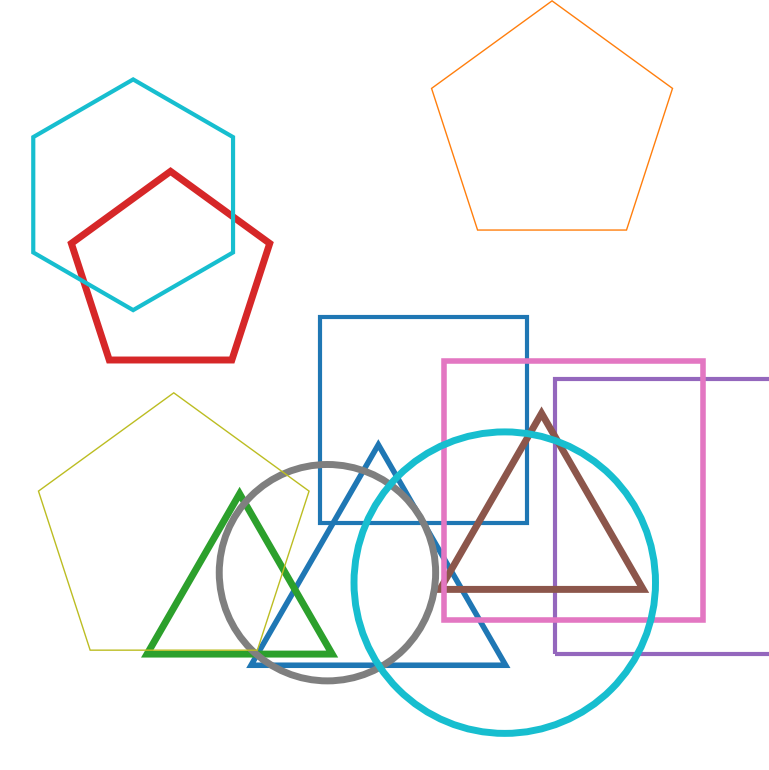[{"shape": "square", "thickness": 1.5, "radius": 0.67, "center": [0.55, 0.455]}, {"shape": "triangle", "thickness": 2, "radius": 0.95, "center": [0.491, 0.231]}, {"shape": "pentagon", "thickness": 0.5, "radius": 0.82, "center": [0.717, 0.834]}, {"shape": "triangle", "thickness": 2.5, "radius": 0.69, "center": [0.311, 0.22]}, {"shape": "pentagon", "thickness": 2.5, "radius": 0.68, "center": [0.221, 0.642]}, {"shape": "square", "thickness": 1.5, "radius": 0.89, "center": [0.899, 0.329]}, {"shape": "triangle", "thickness": 2.5, "radius": 0.76, "center": [0.703, 0.311]}, {"shape": "square", "thickness": 2, "radius": 0.84, "center": [0.744, 0.364]}, {"shape": "circle", "thickness": 2.5, "radius": 0.7, "center": [0.425, 0.256]}, {"shape": "pentagon", "thickness": 0.5, "radius": 0.92, "center": [0.226, 0.305]}, {"shape": "circle", "thickness": 2.5, "radius": 0.98, "center": [0.656, 0.243]}, {"shape": "hexagon", "thickness": 1.5, "radius": 0.75, "center": [0.173, 0.747]}]